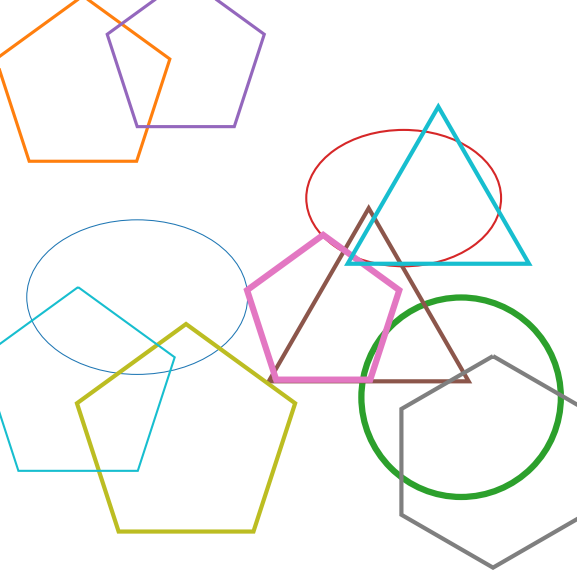[{"shape": "oval", "thickness": 0.5, "radius": 0.96, "center": [0.238, 0.485]}, {"shape": "pentagon", "thickness": 1.5, "radius": 0.79, "center": [0.144, 0.848]}, {"shape": "circle", "thickness": 3, "radius": 0.86, "center": [0.798, 0.311]}, {"shape": "oval", "thickness": 1, "radius": 0.84, "center": [0.699, 0.656]}, {"shape": "pentagon", "thickness": 1.5, "radius": 0.71, "center": [0.322, 0.896]}, {"shape": "triangle", "thickness": 2, "radius": 1.0, "center": [0.638, 0.439]}, {"shape": "pentagon", "thickness": 3, "radius": 0.69, "center": [0.56, 0.454]}, {"shape": "hexagon", "thickness": 2, "radius": 0.92, "center": [0.854, 0.199]}, {"shape": "pentagon", "thickness": 2, "radius": 0.99, "center": [0.322, 0.239]}, {"shape": "pentagon", "thickness": 1, "radius": 0.88, "center": [0.135, 0.326]}, {"shape": "triangle", "thickness": 2, "radius": 0.91, "center": [0.759, 0.633]}]